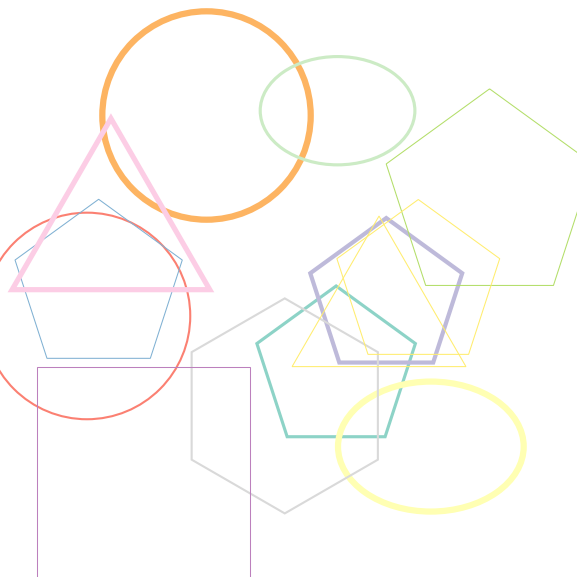[{"shape": "pentagon", "thickness": 1.5, "radius": 0.72, "center": [0.582, 0.36]}, {"shape": "oval", "thickness": 3, "radius": 0.8, "center": [0.746, 0.226]}, {"shape": "pentagon", "thickness": 2, "radius": 0.69, "center": [0.669, 0.483]}, {"shape": "circle", "thickness": 1, "radius": 0.89, "center": [0.151, 0.452]}, {"shape": "pentagon", "thickness": 0.5, "radius": 0.76, "center": [0.171, 0.502]}, {"shape": "circle", "thickness": 3, "radius": 0.9, "center": [0.358, 0.799]}, {"shape": "pentagon", "thickness": 0.5, "radius": 0.94, "center": [0.848, 0.657]}, {"shape": "triangle", "thickness": 2.5, "radius": 0.99, "center": [0.192, 0.596]}, {"shape": "hexagon", "thickness": 1, "radius": 0.93, "center": [0.493, 0.296]}, {"shape": "square", "thickness": 0.5, "radius": 0.92, "center": [0.249, 0.178]}, {"shape": "oval", "thickness": 1.5, "radius": 0.67, "center": [0.585, 0.807]}, {"shape": "triangle", "thickness": 0.5, "radius": 0.87, "center": [0.656, 0.451]}, {"shape": "pentagon", "thickness": 0.5, "radius": 0.74, "center": [0.724, 0.505]}]